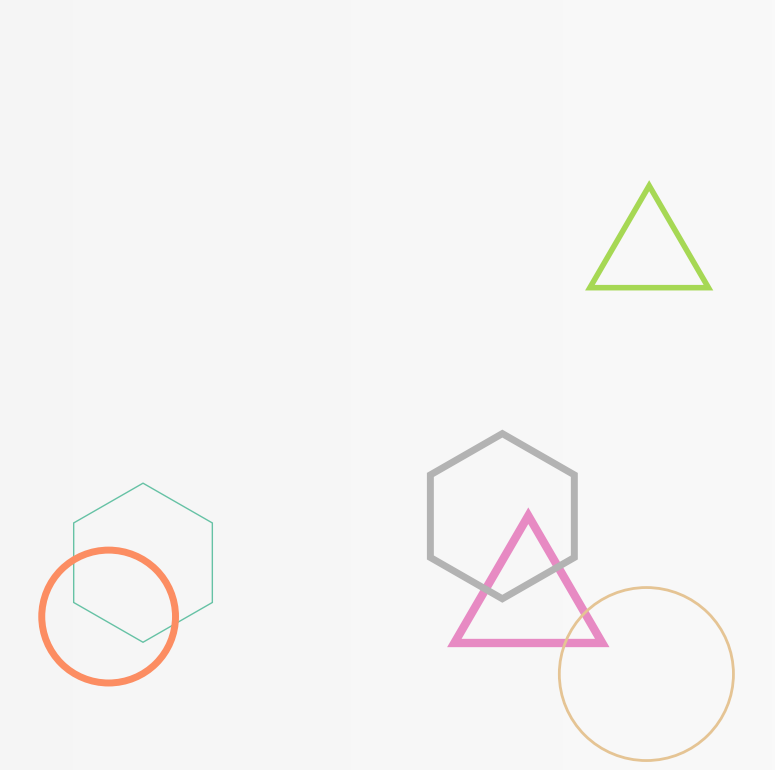[{"shape": "hexagon", "thickness": 0.5, "radius": 0.52, "center": [0.185, 0.269]}, {"shape": "circle", "thickness": 2.5, "radius": 0.43, "center": [0.14, 0.199]}, {"shape": "triangle", "thickness": 3, "radius": 0.55, "center": [0.682, 0.22]}, {"shape": "triangle", "thickness": 2, "radius": 0.44, "center": [0.838, 0.671]}, {"shape": "circle", "thickness": 1, "radius": 0.56, "center": [0.834, 0.125]}, {"shape": "hexagon", "thickness": 2.5, "radius": 0.54, "center": [0.648, 0.33]}]